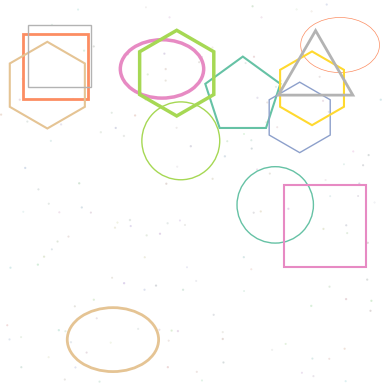[{"shape": "circle", "thickness": 1, "radius": 0.5, "center": [0.715, 0.468]}, {"shape": "pentagon", "thickness": 1.5, "radius": 0.51, "center": [0.631, 0.751]}, {"shape": "square", "thickness": 2, "radius": 0.42, "center": [0.144, 0.827]}, {"shape": "oval", "thickness": 0.5, "radius": 0.51, "center": [0.883, 0.883]}, {"shape": "hexagon", "thickness": 1, "radius": 0.46, "center": [0.778, 0.695]}, {"shape": "square", "thickness": 1.5, "radius": 0.53, "center": [0.845, 0.414]}, {"shape": "oval", "thickness": 2.5, "radius": 0.54, "center": [0.421, 0.821]}, {"shape": "hexagon", "thickness": 2.5, "radius": 0.56, "center": [0.459, 0.81]}, {"shape": "circle", "thickness": 1, "radius": 0.51, "center": [0.47, 0.634]}, {"shape": "hexagon", "thickness": 1.5, "radius": 0.48, "center": [0.81, 0.771]}, {"shape": "oval", "thickness": 2, "radius": 0.59, "center": [0.293, 0.118]}, {"shape": "hexagon", "thickness": 1.5, "radius": 0.56, "center": [0.123, 0.779]}, {"shape": "triangle", "thickness": 2, "radius": 0.56, "center": [0.82, 0.809]}, {"shape": "square", "thickness": 1, "radius": 0.41, "center": [0.155, 0.854]}]